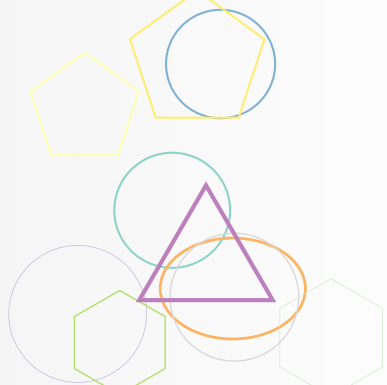[{"shape": "circle", "thickness": 1.5, "radius": 0.75, "center": [0.444, 0.454]}, {"shape": "pentagon", "thickness": 1.5, "radius": 0.73, "center": [0.218, 0.717]}, {"shape": "circle", "thickness": 0.5, "radius": 0.89, "center": [0.2, 0.185]}, {"shape": "circle", "thickness": 1.5, "radius": 0.7, "center": [0.569, 0.834]}, {"shape": "oval", "thickness": 2, "radius": 0.94, "center": [0.601, 0.251]}, {"shape": "hexagon", "thickness": 1, "radius": 0.68, "center": [0.309, 0.11]}, {"shape": "circle", "thickness": 1, "radius": 0.83, "center": [0.605, 0.228]}, {"shape": "triangle", "thickness": 3, "radius": 0.99, "center": [0.532, 0.32]}, {"shape": "hexagon", "thickness": 0.5, "radius": 0.76, "center": [0.854, 0.123]}, {"shape": "pentagon", "thickness": 1.5, "radius": 0.91, "center": [0.509, 0.842]}]